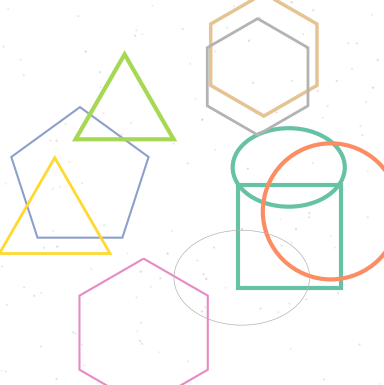[{"shape": "oval", "thickness": 3, "radius": 0.73, "center": [0.75, 0.565]}, {"shape": "square", "thickness": 3, "radius": 0.67, "center": [0.751, 0.385]}, {"shape": "circle", "thickness": 3, "radius": 0.88, "center": [0.859, 0.451]}, {"shape": "pentagon", "thickness": 1.5, "radius": 0.94, "center": [0.208, 0.534]}, {"shape": "hexagon", "thickness": 1.5, "radius": 0.96, "center": [0.373, 0.136]}, {"shape": "triangle", "thickness": 3, "radius": 0.74, "center": [0.324, 0.712]}, {"shape": "triangle", "thickness": 2, "radius": 0.83, "center": [0.142, 0.424]}, {"shape": "hexagon", "thickness": 2.5, "radius": 0.8, "center": [0.685, 0.858]}, {"shape": "hexagon", "thickness": 2, "radius": 0.76, "center": [0.669, 0.801]}, {"shape": "oval", "thickness": 0.5, "radius": 0.88, "center": [0.628, 0.279]}]